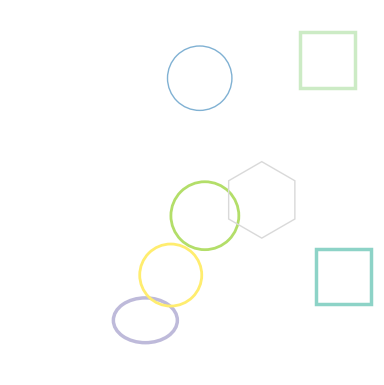[{"shape": "square", "thickness": 2.5, "radius": 0.35, "center": [0.892, 0.282]}, {"shape": "oval", "thickness": 2.5, "radius": 0.42, "center": [0.378, 0.168]}, {"shape": "circle", "thickness": 1, "radius": 0.42, "center": [0.519, 0.797]}, {"shape": "circle", "thickness": 2, "radius": 0.44, "center": [0.532, 0.44]}, {"shape": "hexagon", "thickness": 1, "radius": 0.5, "center": [0.68, 0.481]}, {"shape": "square", "thickness": 2.5, "radius": 0.36, "center": [0.851, 0.845]}, {"shape": "circle", "thickness": 2, "radius": 0.4, "center": [0.443, 0.286]}]